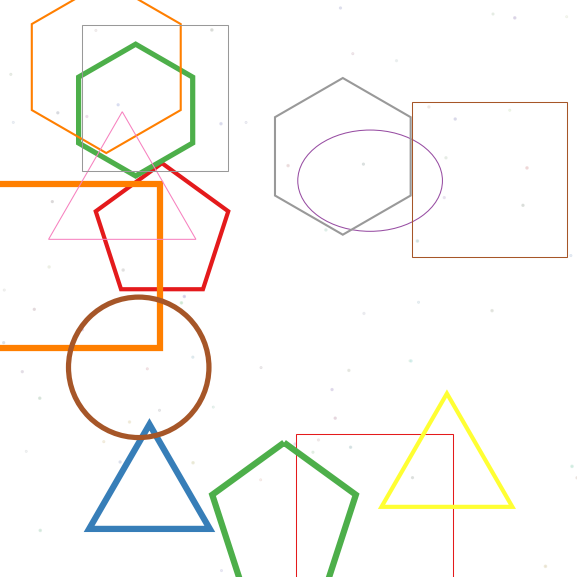[{"shape": "pentagon", "thickness": 2, "radius": 0.6, "center": [0.281, 0.596]}, {"shape": "square", "thickness": 0.5, "radius": 0.68, "center": [0.648, 0.111]}, {"shape": "triangle", "thickness": 3, "radius": 0.6, "center": [0.259, 0.144]}, {"shape": "hexagon", "thickness": 2.5, "radius": 0.57, "center": [0.235, 0.809]}, {"shape": "pentagon", "thickness": 3, "radius": 0.65, "center": [0.492, 0.102]}, {"shape": "oval", "thickness": 0.5, "radius": 0.63, "center": [0.641, 0.686]}, {"shape": "hexagon", "thickness": 1, "radius": 0.74, "center": [0.184, 0.883]}, {"shape": "square", "thickness": 3, "radius": 0.71, "center": [0.135, 0.539]}, {"shape": "triangle", "thickness": 2, "radius": 0.65, "center": [0.774, 0.187]}, {"shape": "square", "thickness": 0.5, "radius": 0.67, "center": [0.847, 0.688]}, {"shape": "circle", "thickness": 2.5, "radius": 0.61, "center": [0.24, 0.363]}, {"shape": "triangle", "thickness": 0.5, "radius": 0.74, "center": [0.212, 0.658]}, {"shape": "square", "thickness": 0.5, "radius": 0.63, "center": [0.268, 0.83]}, {"shape": "hexagon", "thickness": 1, "radius": 0.68, "center": [0.594, 0.728]}]